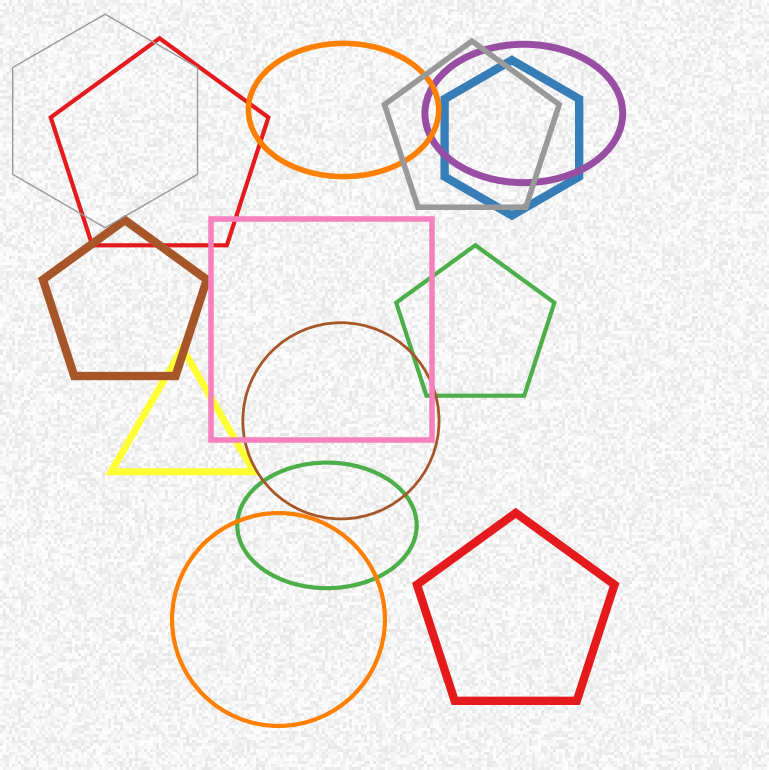[{"shape": "pentagon", "thickness": 3, "radius": 0.67, "center": [0.67, 0.199]}, {"shape": "pentagon", "thickness": 1.5, "radius": 0.74, "center": [0.207, 0.802]}, {"shape": "hexagon", "thickness": 3, "radius": 0.5, "center": [0.665, 0.821]}, {"shape": "oval", "thickness": 1.5, "radius": 0.58, "center": [0.425, 0.318]}, {"shape": "pentagon", "thickness": 1.5, "radius": 0.54, "center": [0.617, 0.574]}, {"shape": "oval", "thickness": 2.5, "radius": 0.64, "center": [0.68, 0.853]}, {"shape": "oval", "thickness": 2, "radius": 0.62, "center": [0.446, 0.857]}, {"shape": "circle", "thickness": 1.5, "radius": 0.69, "center": [0.362, 0.195]}, {"shape": "triangle", "thickness": 2.5, "radius": 0.53, "center": [0.237, 0.441]}, {"shape": "pentagon", "thickness": 3, "radius": 0.56, "center": [0.162, 0.602]}, {"shape": "circle", "thickness": 1, "radius": 0.64, "center": [0.443, 0.453]}, {"shape": "square", "thickness": 2, "radius": 0.72, "center": [0.417, 0.572]}, {"shape": "hexagon", "thickness": 0.5, "radius": 0.69, "center": [0.136, 0.843]}, {"shape": "pentagon", "thickness": 2, "radius": 0.6, "center": [0.613, 0.827]}]